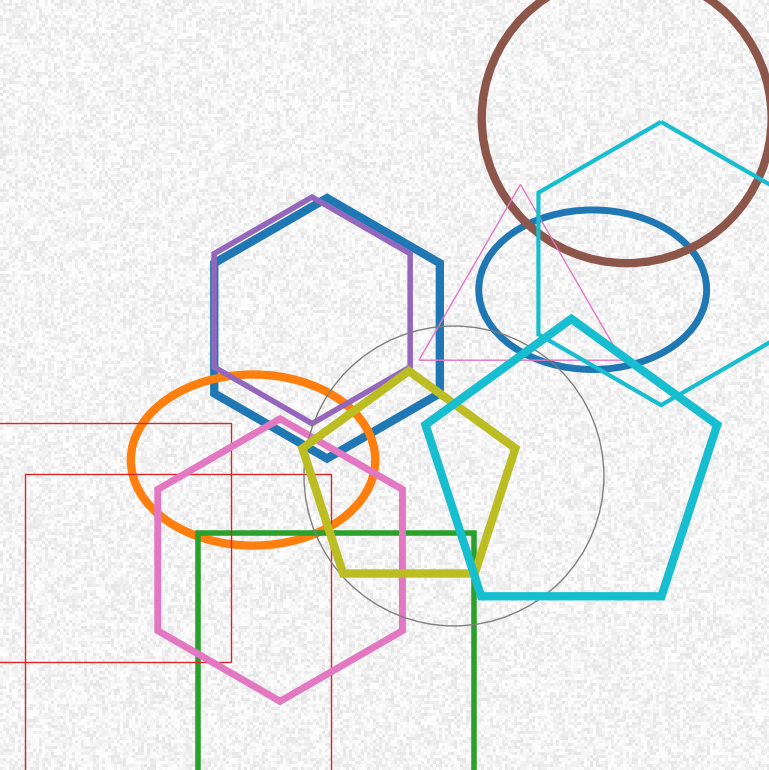[{"shape": "hexagon", "thickness": 3, "radius": 0.85, "center": [0.425, 0.574]}, {"shape": "oval", "thickness": 2.5, "radius": 0.74, "center": [0.77, 0.624]}, {"shape": "oval", "thickness": 3, "radius": 0.79, "center": [0.329, 0.403]}, {"shape": "square", "thickness": 2, "radius": 0.9, "center": [0.436, 0.128]}, {"shape": "square", "thickness": 0.5, "radius": 0.99, "center": [0.232, 0.186]}, {"shape": "square", "thickness": 0.5, "radius": 0.78, "center": [0.145, 0.296]}, {"shape": "hexagon", "thickness": 2, "radius": 0.74, "center": [0.405, 0.597]}, {"shape": "circle", "thickness": 3, "radius": 0.94, "center": [0.814, 0.846]}, {"shape": "hexagon", "thickness": 2.5, "radius": 0.92, "center": [0.364, 0.273]}, {"shape": "triangle", "thickness": 0.5, "radius": 0.76, "center": [0.676, 0.608]}, {"shape": "circle", "thickness": 0.5, "radius": 0.97, "center": [0.59, 0.382]}, {"shape": "pentagon", "thickness": 3, "radius": 0.73, "center": [0.531, 0.373]}, {"shape": "hexagon", "thickness": 1.5, "radius": 0.92, "center": [0.859, 0.658]}, {"shape": "pentagon", "thickness": 3, "radius": 1.0, "center": [0.742, 0.387]}]